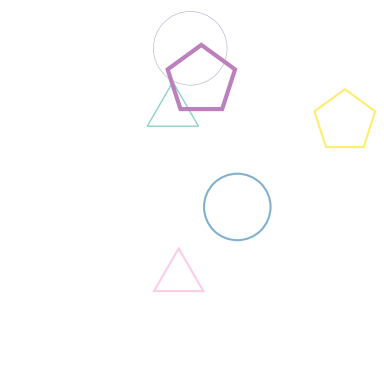[{"shape": "triangle", "thickness": 1, "radius": 0.38, "center": [0.449, 0.71]}, {"shape": "circle", "thickness": 0.5, "radius": 0.48, "center": [0.494, 0.875]}, {"shape": "circle", "thickness": 1.5, "radius": 0.43, "center": [0.616, 0.462]}, {"shape": "triangle", "thickness": 1.5, "radius": 0.37, "center": [0.464, 0.281]}, {"shape": "pentagon", "thickness": 3, "radius": 0.46, "center": [0.523, 0.791]}, {"shape": "pentagon", "thickness": 1.5, "radius": 0.42, "center": [0.896, 0.685]}]